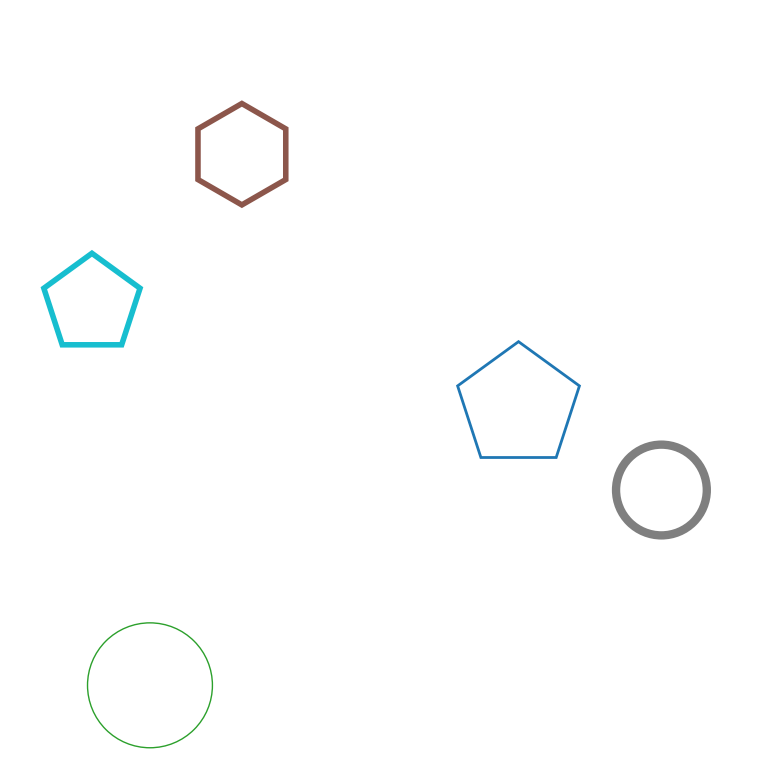[{"shape": "pentagon", "thickness": 1, "radius": 0.42, "center": [0.673, 0.473]}, {"shape": "circle", "thickness": 0.5, "radius": 0.41, "center": [0.195, 0.11]}, {"shape": "hexagon", "thickness": 2, "radius": 0.33, "center": [0.314, 0.8]}, {"shape": "circle", "thickness": 3, "radius": 0.29, "center": [0.859, 0.364]}, {"shape": "pentagon", "thickness": 2, "radius": 0.33, "center": [0.119, 0.605]}]